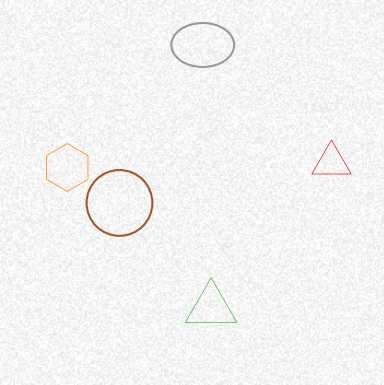[{"shape": "triangle", "thickness": 0.5, "radius": 0.29, "center": [0.861, 0.578]}, {"shape": "triangle", "thickness": 0.5, "radius": 0.39, "center": [0.548, 0.201]}, {"shape": "hexagon", "thickness": 0.5, "radius": 0.31, "center": [0.175, 0.565]}, {"shape": "circle", "thickness": 1.5, "radius": 0.43, "center": [0.31, 0.473]}, {"shape": "oval", "thickness": 1.5, "radius": 0.41, "center": [0.527, 0.883]}]